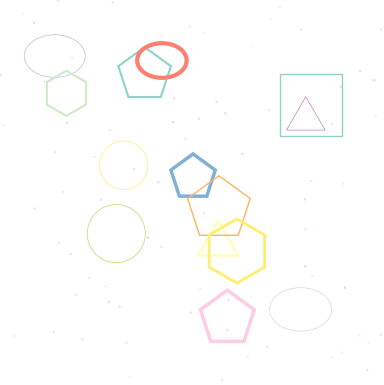[{"shape": "pentagon", "thickness": 1.5, "radius": 0.36, "center": [0.376, 0.806]}, {"shape": "square", "thickness": 1, "radius": 0.4, "center": [0.808, 0.726]}, {"shape": "triangle", "thickness": 1.5, "radius": 0.3, "center": [0.567, 0.366]}, {"shape": "oval", "thickness": 0.5, "radius": 0.4, "center": [0.142, 0.854]}, {"shape": "oval", "thickness": 3, "radius": 0.32, "center": [0.421, 0.843]}, {"shape": "pentagon", "thickness": 2.5, "radius": 0.3, "center": [0.501, 0.54]}, {"shape": "pentagon", "thickness": 1, "radius": 0.43, "center": [0.569, 0.458]}, {"shape": "circle", "thickness": 0.5, "radius": 0.38, "center": [0.302, 0.393]}, {"shape": "pentagon", "thickness": 2.5, "radius": 0.37, "center": [0.591, 0.173]}, {"shape": "oval", "thickness": 0.5, "radius": 0.4, "center": [0.781, 0.196]}, {"shape": "triangle", "thickness": 0.5, "radius": 0.29, "center": [0.794, 0.691]}, {"shape": "hexagon", "thickness": 1.5, "radius": 0.29, "center": [0.173, 0.758]}, {"shape": "circle", "thickness": 0.5, "radius": 0.31, "center": [0.321, 0.571]}, {"shape": "hexagon", "thickness": 2, "radius": 0.42, "center": [0.615, 0.348]}]